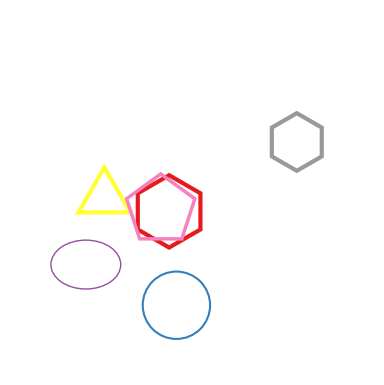[{"shape": "hexagon", "thickness": 3, "radius": 0.47, "center": [0.439, 0.451]}, {"shape": "circle", "thickness": 1.5, "radius": 0.44, "center": [0.458, 0.207]}, {"shape": "oval", "thickness": 1, "radius": 0.45, "center": [0.223, 0.313]}, {"shape": "triangle", "thickness": 3, "radius": 0.39, "center": [0.271, 0.487]}, {"shape": "pentagon", "thickness": 2.5, "radius": 0.47, "center": [0.418, 0.455]}, {"shape": "hexagon", "thickness": 3, "radius": 0.37, "center": [0.771, 0.631]}]